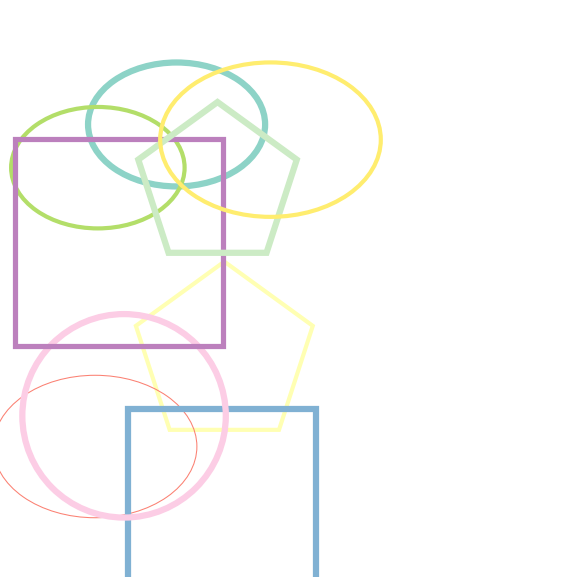[{"shape": "oval", "thickness": 3, "radius": 0.77, "center": [0.306, 0.784]}, {"shape": "pentagon", "thickness": 2, "radius": 0.81, "center": [0.388, 0.385]}, {"shape": "oval", "thickness": 0.5, "radius": 0.88, "center": [0.165, 0.226]}, {"shape": "square", "thickness": 3, "radius": 0.81, "center": [0.385, 0.129]}, {"shape": "oval", "thickness": 2, "radius": 0.75, "center": [0.169, 0.709]}, {"shape": "circle", "thickness": 3, "radius": 0.88, "center": [0.215, 0.279]}, {"shape": "square", "thickness": 2.5, "radius": 0.9, "center": [0.206, 0.579]}, {"shape": "pentagon", "thickness": 3, "radius": 0.72, "center": [0.377, 0.678]}, {"shape": "oval", "thickness": 2, "radius": 0.96, "center": [0.468, 0.757]}]